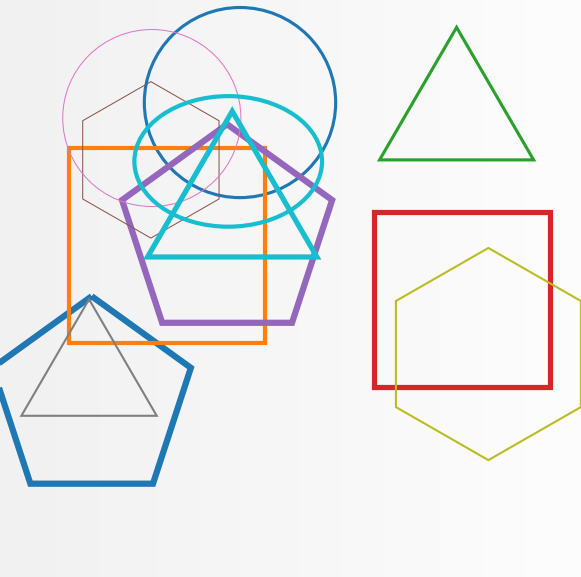[{"shape": "pentagon", "thickness": 3, "radius": 0.9, "center": [0.158, 0.307]}, {"shape": "circle", "thickness": 1.5, "radius": 0.82, "center": [0.413, 0.822]}, {"shape": "square", "thickness": 2, "radius": 0.85, "center": [0.288, 0.574]}, {"shape": "triangle", "thickness": 1.5, "radius": 0.76, "center": [0.786, 0.799]}, {"shape": "square", "thickness": 2.5, "radius": 0.76, "center": [0.794, 0.48]}, {"shape": "pentagon", "thickness": 3, "radius": 0.95, "center": [0.391, 0.594]}, {"shape": "hexagon", "thickness": 0.5, "radius": 0.68, "center": [0.26, 0.722]}, {"shape": "circle", "thickness": 0.5, "radius": 0.77, "center": [0.261, 0.795]}, {"shape": "triangle", "thickness": 1, "radius": 0.67, "center": [0.153, 0.346]}, {"shape": "hexagon", "thickness": 1, "radius": 0.92, "center": [0.84, 0.386]}, {"shape": "oval", "thickness": 2, "radius": 0.81, "center": [0.393, 0.72]}, {"shape": "triangle", "thickness": 2.5, "radius": 0.84, "center": [0.4, 0.638]}]